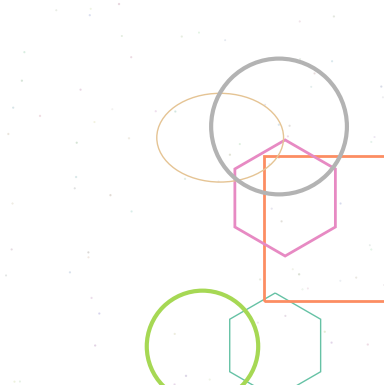[{"shape": "hexagon", "thickness": 1, "radius": 0.68, "center": [0.715, 0.103]}, {"shape": "square", "thickness": 2, "radius": 0.94, "center": [0.875, 0.407]}, {"shape": "hexagon", "thickness": 2, "radius": 0.75, "center": [0.741, 0.486]}, {"shape": "circle", "thickness": 3, "radius": 0.72, "center": [0.526, 0.1]}, {"shape": "oval", "thickness": 1, "radius": 0.82, "center": [0.572, 0.642]}, {"shape": "circle", "thickness": 3, "radius": 0.88, "center": [0.725, 0.671]}]